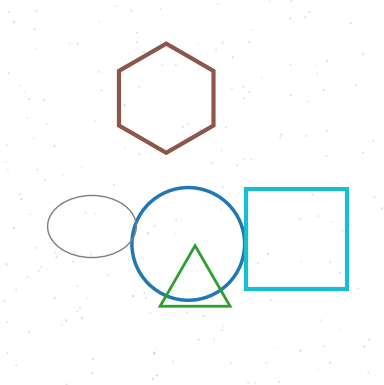[{"shape": "circle", "thickness": 2.5, "radius": 0.73, "center": [0.489, 0.366]}, {"shape": "triangle", "thickness": 2, "radius": 0.52, "center": [0.507, 0.257]}, {"shape": "hexagon", "thickness": 3, "radius": 0.71, "center": [0.432, 0.745]}, {"shape": "oval", "thickness": 1, "radius": 0.58, "center": [0.239, 0.412]}, {"shape": "square", "thickness": 3, "radius": 0.65, "center": [0.77, 0.379]}]